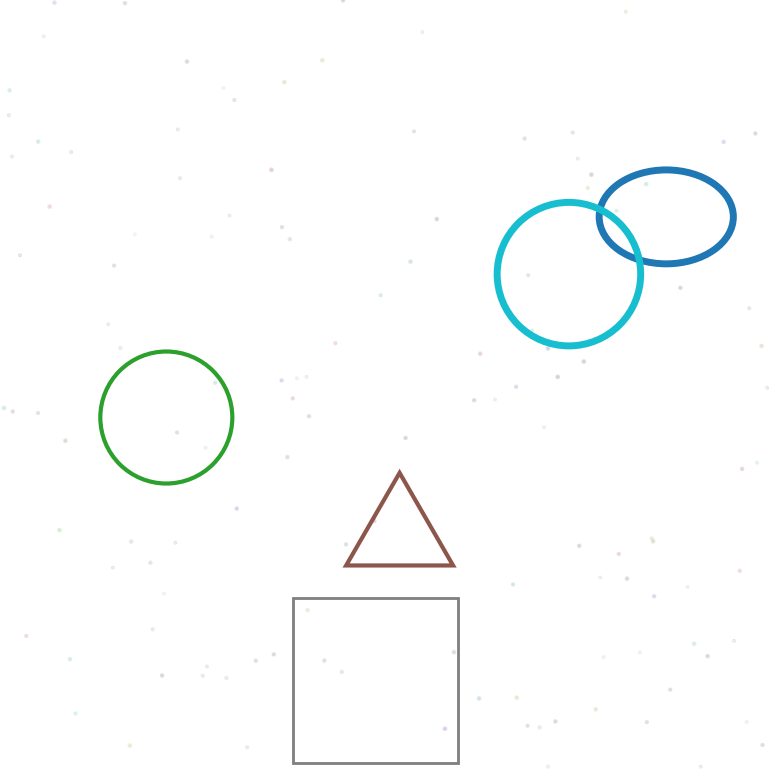[{"shape": "oval", "thickness": 2.5, "radius": 0.44, "center": [0.865, 0.718]}, {"shape": "circle", "thickness": 1.5, "radius": 0.43, "center": [0.216, 0.458]}, {"shape": "triangle", "thickness": 1.5, "radius": 0.4, "center": [0.519, 0.306]}, {"shape": "square", "thickness": 1, "radius": 0.53, "center": [0.488, 0.116]}, {"shape": "circle", "thickness": 2.5, "radius": 0.47, "center": [0.739, 0.644]}]